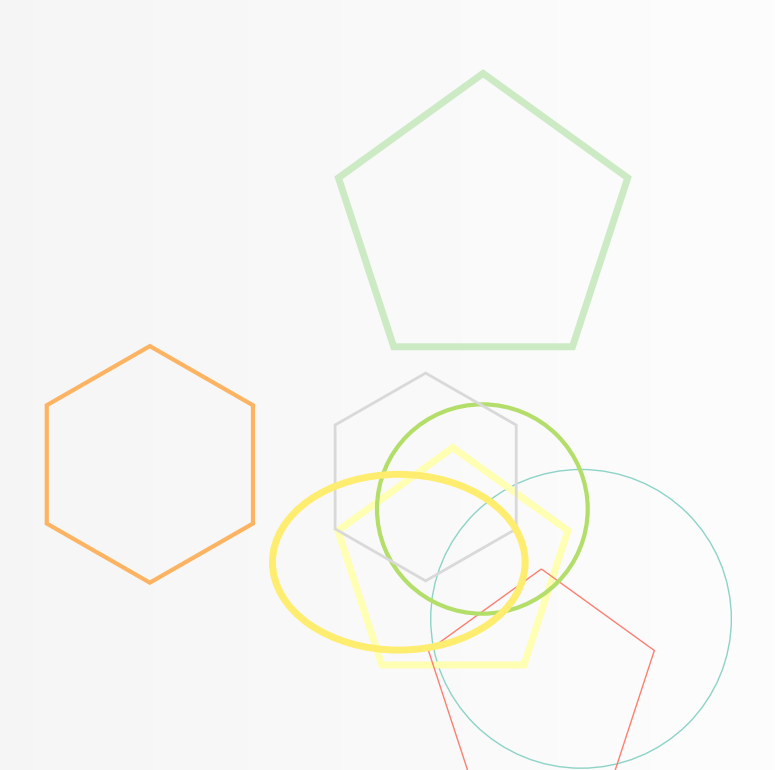[{"shape": "circle", "thickness": 0.5, "radius": 0.97, "center": [0.75, 0.196]}, {"shape": "pentagon", "thickness": 2.5, "radius": 0.78, "center": [0.584, 0.263]}, {"shape": "pentagon", "thickness": 0.5, "radius": 0.77, "center": [0.699, 0.108]}, {"shape": "hexagon", "thickness": 1.5, "radius": 0.77, "center": [0.193, 0.397]}, {"shape": "circle", "thickness": 1.5, "radius": 0.68, "center": [0.622, 0.339]}, {"shape": "hexagon", "thickness": 1, "radius": 0.67, "center": [0.549, 0.381]}, {"shape": "pentagon", "thickness": 2.5, "radius": 0.98, "center": [0.623, 0.708]}, {"shape": "oval", "thickness": 2.5, "radius": 0.82, "center": [0.515, 0.27]}]